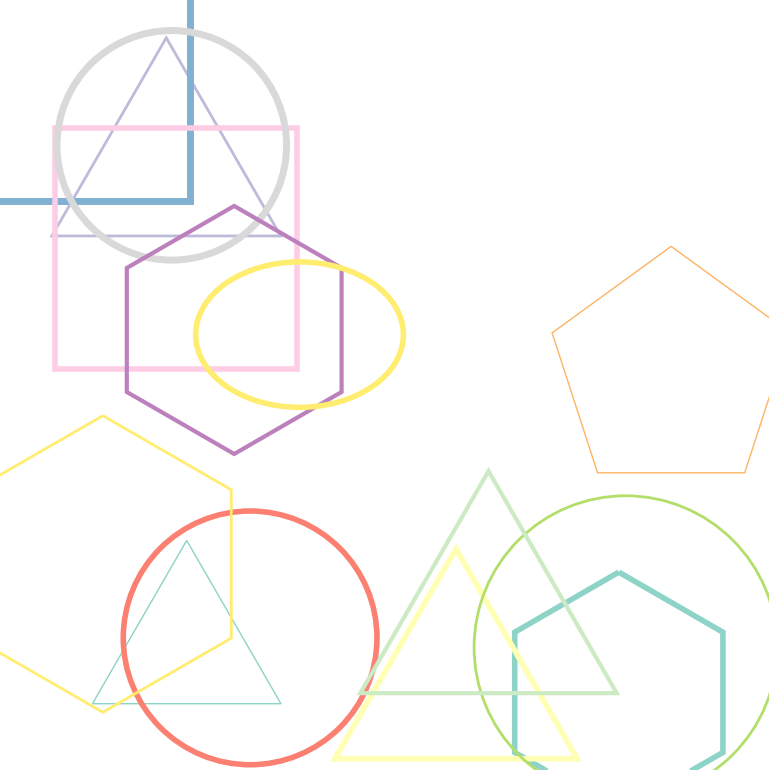[{"shape": "triangle", "thickness": 0.5, "radius": 0.71, "center": [0.242, 0.157]}, {"shape": "hexagon", "thickness": 2, "radius": 0.78, "center": [0.804, 0.101]}, {"shape": "triangle", "thickness": 2, "radius": 0.91, "center": [0.592, 0.106]}, {"shape": "triangle", "thickness": 1, "radius": 0.86, "center": [0.216, 0.779]}, {"shape": "circle", "thickness": 2, "radius": 0.82, "center": [0.325, 0.172]}, {"shape": "square", "thickness": 2.5, "radius": 0.68, "center": [0.111, 0.875]}, {"shape": "pentagon", "thickness": 0.5, "radius": 0.81, "center": [0.872, 0.517]}, {"shape": "circle", "thickness": 1, "radius": 0.98, "center": [0.813, 0.159]}, {"shape": "square", "thickness": 2, "radius": 0.79, "center": [0.228, 0.677]}, {"shape": "circle", "thickness": 2.5, "radius": 0.75, "center": [0.223, 0.811]}, {"shape": "hexagon", "thickness": 1.5, "radius": 0.81, "center": [0.304, 0.571]}, {"shape": "triangle", "thickness": 1.5, "radius": 0.96, "center": [0.634, 0.196]}, {"shape": "oval", "thickness": 2, "radius": 0.67, "center": [0.389, 0.565]}, {"shape": "hexagon", "thickness": 1, "radius": 0.96, "center": [0.134, 0.268]}]